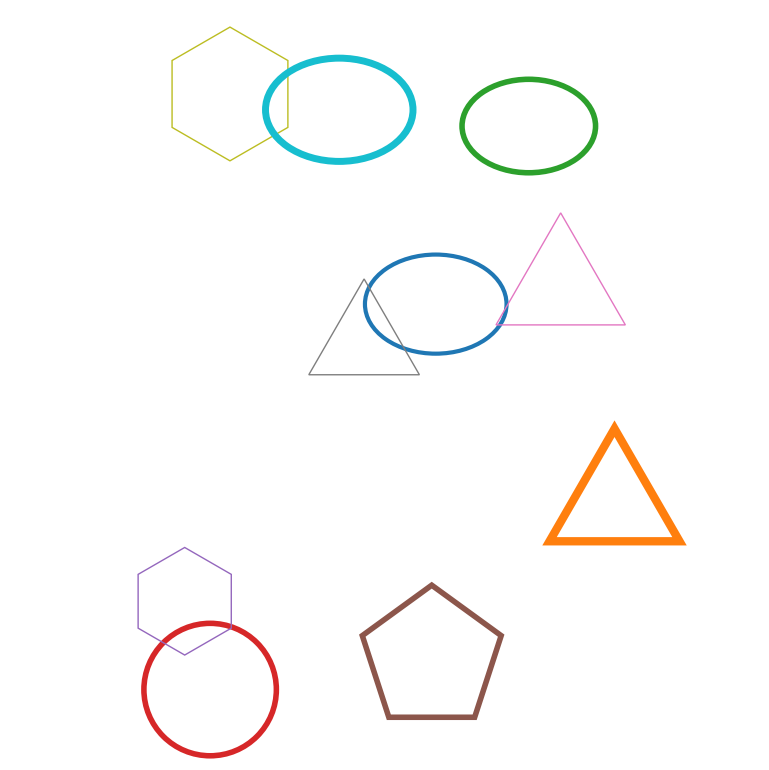[{"shape": "oval", "thickness": 1.5, "radius": 0.46, "center": [0.566, 0.605]}, {"shape": "triangle", "thickness": 3, "radius": 0.49, "center": [0.798, 0.346]}, {"shape": "oval", "thickness": 2, "radius": 0.43, "center": [0.687, 0.836]}, {"shape": "circle", "thickness": 2, "radius": 0.43, "center": [0.273, 0.104]}, {"shape": "hexagon", "thickness": 0.5, "radius": 0.35, "center": [0.24, 0.219]}, {"shape": "pentagon", "thickness": 2, "radius": 0.47, "center": [0.561, 0.145]}, {"shape": "triangle", "thickness": 0.5, "radius": 0.48, "center": [0.728, 0.627]}, {"shape": "triangle", "thickness": 0.5, "radius": 0.41, "center": [0.473, 0.555]}, {"shape": "hexagon", "thickness": 0.5, "radius": 0.43, "center": [0.299, 0.878]}, {"shape": "oval", "thickness": 2.5, "radius": 0.48, "center": [0.441, 0.857]}]